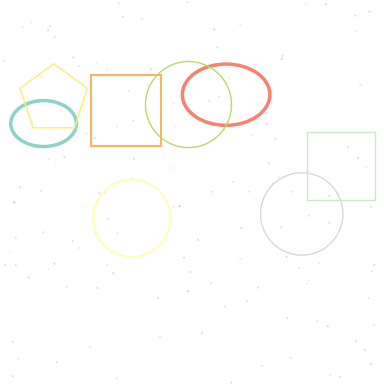[{"shape": "oval", "thickness": 2.5, "radius": 0.43, "center": [0.113, 0.679]}, {"shape": "circle", "thickness": 1.5, "radius": 0.5, "center": [0.342, 0.433]}, {"shape": "oval", "thickness": 2.5, "radius": 0.57, "center": [0.587, 0.754]}, {"shape": "square", "thickness": 1.5, "radius": 0.46, "center": [0.327, 0.712]}, {"shape": "circle", "thickness": 1, "radius": 0.56, "center": [0.49, 0.728]}, {"shape": "circle", "thickness": 1, "radius": 0.53, "center": [0.784, 0.444]}, {"shape": "square", "thickness": 1, "radius": 0.44, "center": [0.885, 0.568]}, {"shape": "pentagon", "thickness": 1, "radius": 0.46, "center": [0.14, 0.742]}]